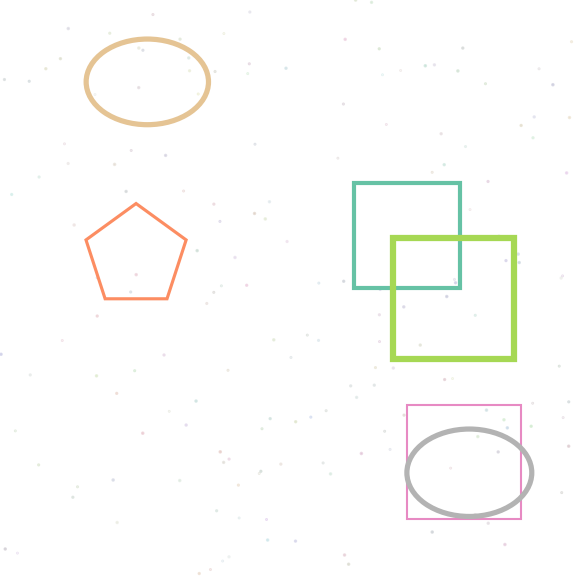[{"shape": "square", "thickness": 2, "radius": 0.46, "center": [0.705, 0.591]}, {"shape": "pentagon", "thickness": 1.5, "radius": 0.46, "center": [0.236, 0.556]}, {"shape": "square", "thickness": 1, "radius": 0.49, "center": [0.803, 0.199]}, {"shape": "square", "thickness": 3, "radius": 0.52, "center": [0.785, 0.482]}, {"shape": "oval", "thickness": 2.5, "radius": 0.53, "center": [0.255, 0.857]}, {"shape": "oval", "thickness": 2.5, "radius": 0.54, "center": [0.813, 0.181]}]